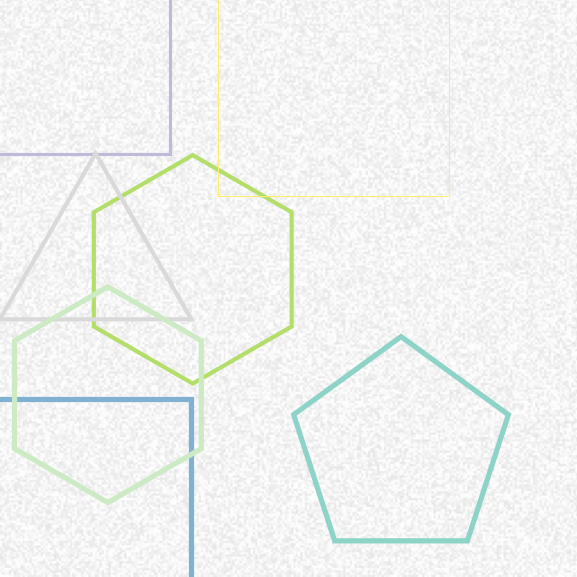[{"shape": "pentagon", "thickness": 2.5, "radius": 0.98, "center": [0.694, 0.221]}, {"shape": "square", "thickness": 1.5, "radius": 0.81, "center": [0.133, 0.893]}, {"shape": "square", "thickness": 2.5, "radius": 0.91, "center": [0.149, 0.126]}, {"shape": "hexagon", "thickness": 2, "radius": 0.99, "center": [0.334, 0.533]}, {"shape": "triangle", "thickness": 2, "radius": 0.96, "center": [0.166, 0.542]}, {"shape": "hexagon", "thickness": 2.5, "radius": 0.93, "center": [0.187, 0.316]}, {"shape": "square", "thickness": 0.5, "radius": 1.0, "center": [0.578, 0.859]}]